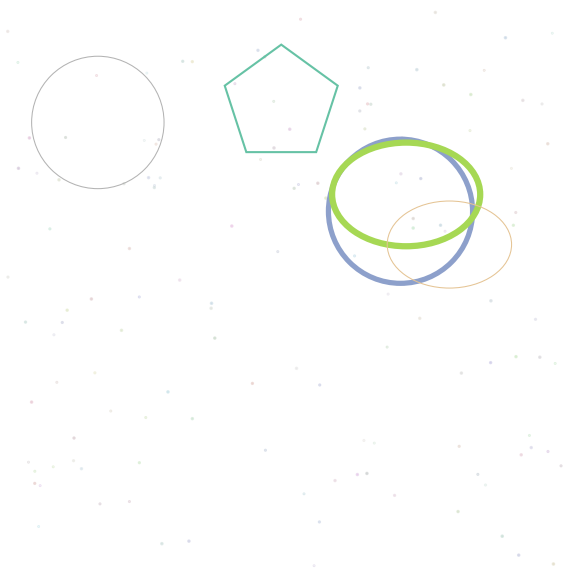[{"shape": "pentagon", "thickness": 1, "radius": 0.51, "center": [0.487, 0.819]}, {"shape": "circle", "thickness": 2.5, "radius": 0.62, "center": [0.694, 0.633]}, {"shape": "oval", "thickness": 3, "radius": 0.64, "center": [0.703, 0.662]}, {"shape": "oval", "thickness": 0.5, "radius": 0.54, "center": [0.778, 0.576]}, {"shape": "circle", "thickness": 0.5, "radius": 0.57, "center": [0.169, 0.787]}]